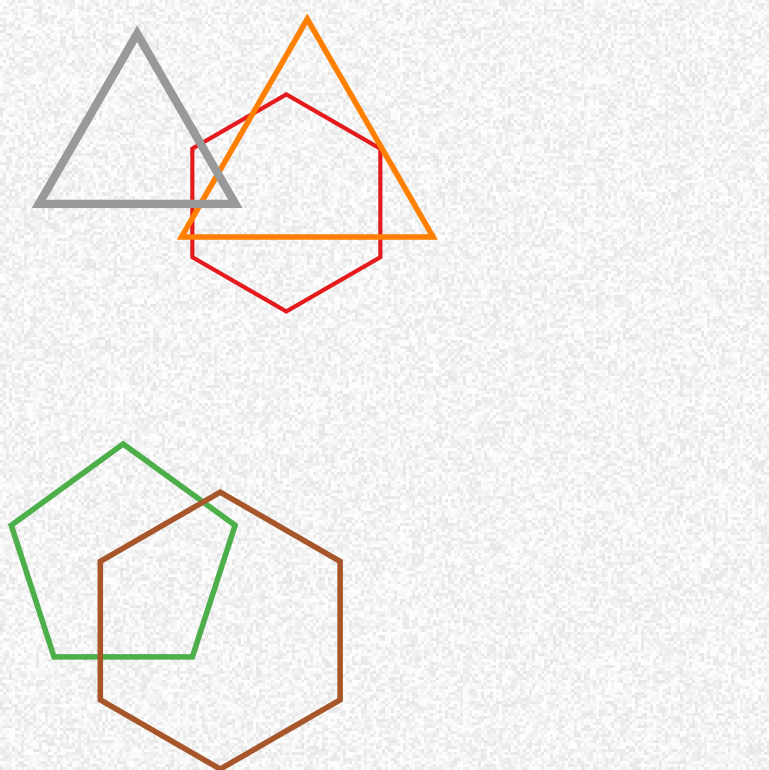[{"shape": "hexagon", "thickness": 1.5, "radius": 0.7, "center": [0.372, 0.736]}, {"shape": "pentagon", "thickness": 2, "radius": 0.76, "center": [0.16, 0.271]}, {"shape": "triangle", "thickness": 2, "radius": 0.94, "center": [0.399, 0.787]}, {"shape": "hexagon", "thickness": 2, "radius": 0.9, "center": [0.286, 0.181]}, {"shape": "triangle", "thickness": 3, "radius": 0.74, "center": [0.178, 0.809]}]